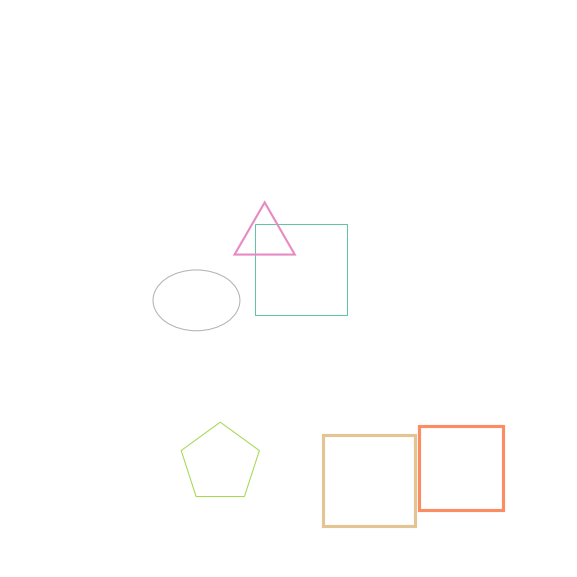[{"shape": "square", "thickness": 0.5, "radius": 0.4, "center": [0.521, 0.532]}, {"shape": "square", "thickness": 1.5, "radius": 0.36, "center": [0.799, 0.188]}, {"shape": "triangle", "thickness": 1, "radius": 0.3, "center": [0.458, 0.588]}, {"shape": "pentagon", "thickness": 0.5, "radius": 0.36, "center": [0.381, 0.197]}, {"shape": "square", "thickness": 1.5, "radius": 0.4, "center": [0.639, 0.167]}, {"shape": "oval", "thickness": 0.5, "radius": 0.38, "center": [0.34, 0.479]}]